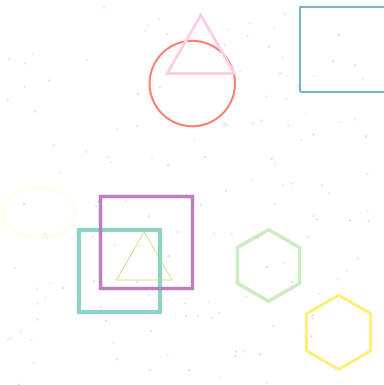[{"shape": "square", "thickness": 3, "radius": 0.53, "center": [0.311, 0.296]}, {"shape": "oval", "thickness": 0.5, "radius": 0.47, "center": [0.102, 0.447]}, {"shape": "circle", "thickness": 1.5, "radius": 0.55, "center": [0.499, 0.783]}, {"shape": "square", "thickness": 1.5, "radius": 0.55, "center": [0.891, 0.871]}, {"shape": "triangle", "thickness": 0.5, "radius": 0.42, "center": [0.375, 0.314]}, {"shape": "triangle", "thickness": 2, "radius": 0.5, "center": [0.521, 0.86]}, {"shape": "square", "thickness": 2.5, "radius": 0.6, "center": [0.379, 0.371]}, {"shape": "hexagon", "thickness": 2.5, "radius": 0.46, "center": [0.697, 0.31]}, {"shape": "hexagon", "thickness": 2, "radius": 0.48, "center": [0.879, 0.137]}]